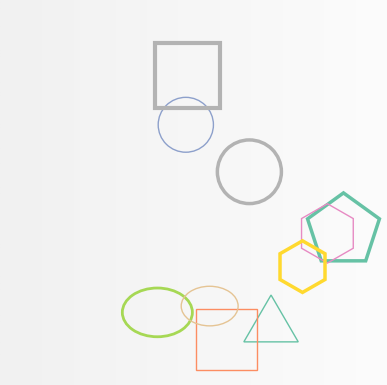[{"shape": "triangle", "thickness": 1, "radius": 0.41, "center": [0.699, 0.153]}, {"shape": "pentagon", "thickness": 2.5, "radius": 0.49, "center": [0.886, 0.401]}, {"shape": "square", "thickness": 1, "radius": 0.4, "center": [0.584, 0.117]}, {"shape": "circle", "thickness": 1, "radius": 0.36, "center": [0.48, 0.676]}, {"shape": "hexagon", "thickness": 1, "radius": 0.39, "center": [0.845, 0.394]}, {"shape": "oval", "thickness": 2, "radius": 0.45, "center": [0.406, 0.189]}, {"shape": "hexagon", "thickness": 2.5, "radius": 0.34, "center": [0.781, 0.307]}, {"shape": "oval", "thickness": 1, "radius": 0.37, "center": [0.541, 0.205]}, {"shape": "circle", "thickness": 2.5, "radius": 0.41, "center": [0.644, 0.554]}, {"shape": "square", "thickness": 3, "radius": 0.42, "center": [0.484, 0.805]}]